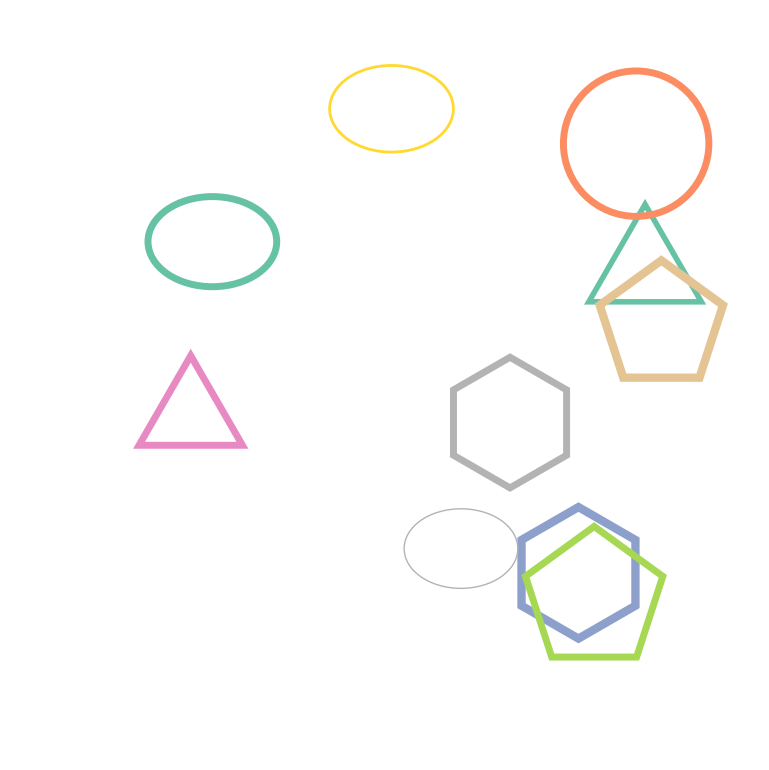[{"shape": "oval", "thickness": 2.5, "radius": 0.42, "center": [0.276, 0.686]}, {"shape": "triangle", "thickness": 2, "radius": 0.42, "center": [0.838, 0.65]}, {"shape": "circle", "thickness": 2.5, "radius": 0.47, "center": [0.826, 0.813]}, {"shape": "hexagon", "thickness": 3, "radius": 0.43, "center": [0.751, 0.256]}, {"shape": "triangle", "thickness": 2.5, "radius": 0.39, "center": [0.248, 0.461]}, {"shape": "pentagon", "thickness": 2.5, "radius": 0.47, "center": [0.772, 0.223]}, {"shape": "oval", "thickness": 1, "radius": 0.4, "center": [0.508, 0.859]}, {"shape": "pentagon", "thickness": 3, "radius": 0.42, "center": [0.859, 0.578]}, {"shape": "hexagon", "thickness": 2.5, "radius": 0.42, "center": [0.662, 0.451]}, {"shape": "oval", "thickness": 0.5, "radius": 0.37, "center": [0.599, 0.288]}]